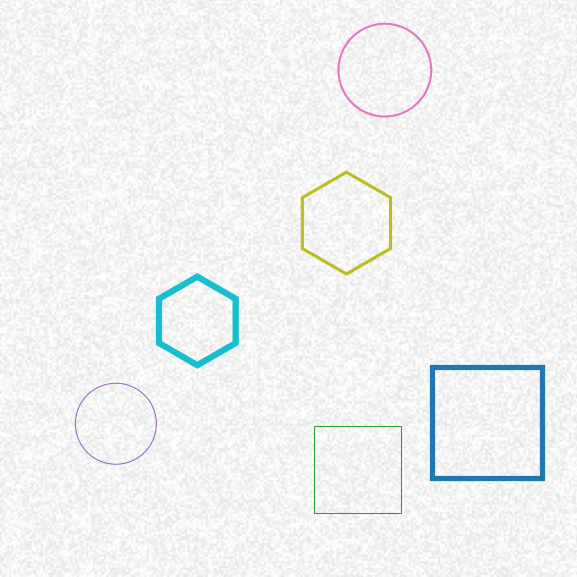[{"shape": "square", "thickness": 2.5, "radius": 0.48, "center": [0.843, 0.268]}, {"shape": "square", "thickness": 0.5, "radius": 0.38, "center": [0.619, 0.186]}, {"shape": "circle", "thickness": 0.5, "radius": 0.35, "center": [0.201, 0.265]}, {"shape": "circle", "thickness": 1, "radius": 0.4, "center": [0.666, 0.878]}, {"shape": "hexagon", "thickness": 1.5, "radius": 0.44, "center": [0.6, 0.613]}, {"shape": "hexagon", "thickness": 3, "radius": 0.38, "center": [0.342, 0.443]}]